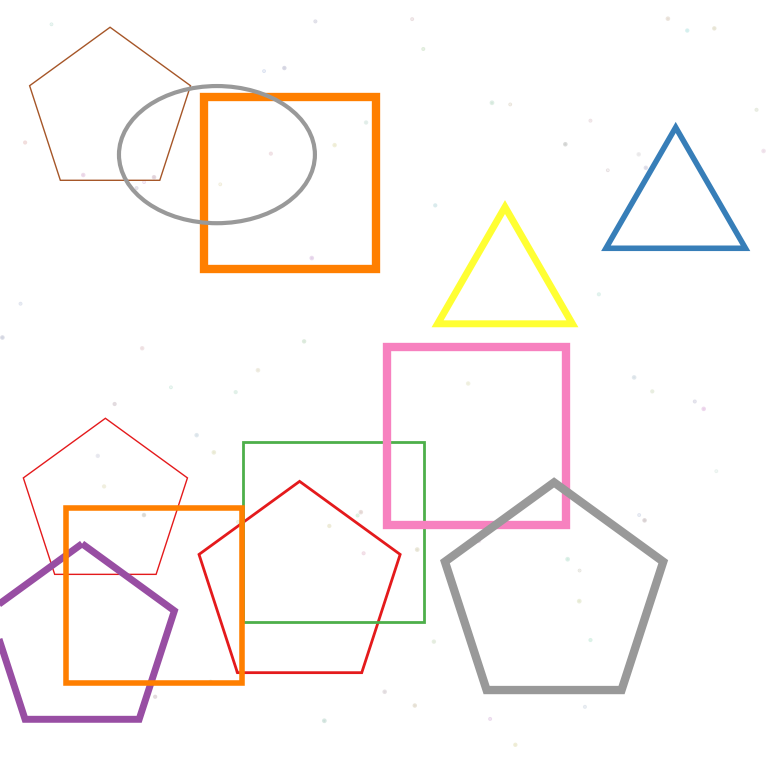[{"shape": "pentagon", "thickness": 0.5, "radius": 0.56, "center": [0.137, 0.345]}, {"shape": "pentagon", "thickness": 1, "radius": 0.69, "center": [0.389, 0.238]}, {"shape": "triangle", "thickness": 2, "radius": 0.52, "center": [0.878, 0.73]}, {"shape": "square", "thickness": 1, "radius": 0.59, "center": [0.433, 0.309]}, {"shape": "pentagon", "thickness": 2.5, "radius": 0.63, "center": [0.107, 0.168]}, {"shape": "square", "thickness": 3, "radius": 0.56, "center": [0.377, 0.763]}, {"shape": "square", "thickness": 2, "radius": 0.57, "center": [0.2, 0.227]}, {"shape": "triangle", "thickness": 2.5, "radius": 0.51, "center": [0.656, 0.63]}, {"shape": "pentagon", "thickness": 0.5, "radius": 0.55, "center": [0.143, 0.855]}, {"shape": "square", "thickness": 3, "radius": 0.58, "center": [0.618, 0.434]}, {"shape": "pentagon", "thickness": 3, "radius": 0.75, "center": [0.72, 0.224]}, {"shape": "oval", "thickness": 1.5, "radius": 0.64, "center": [0.282, 0.799]}]